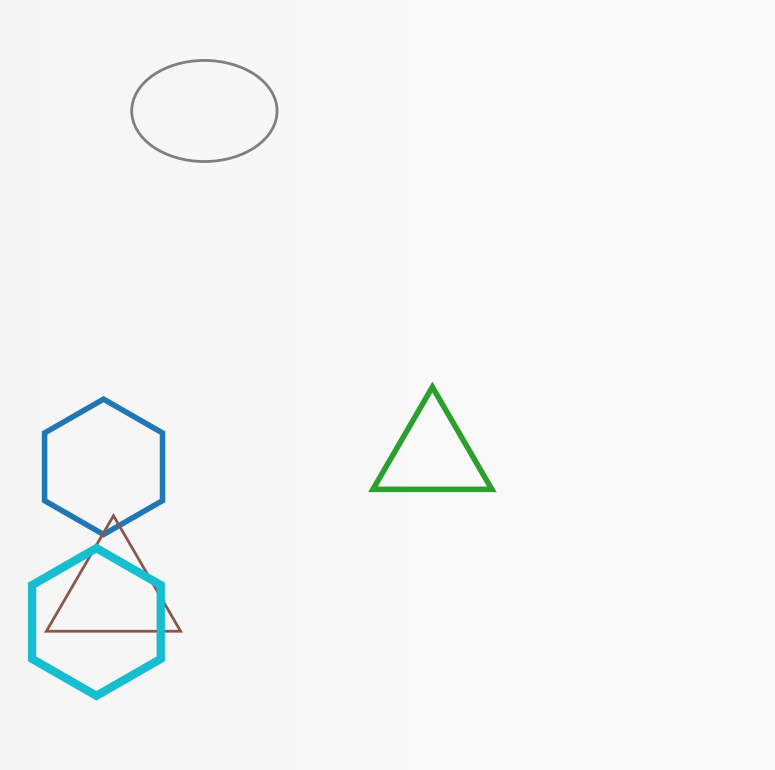[{"shape": "hexagon", "thickness": 2, "radius": 0.44, "center": [0.134, 0.394]}, {"shape": "triangle", "thickness": 2, "radius": 0.44, "center": [0.558, 0.409]}, {"shape": "triangle", "thickness": 1, "radius": 0.5, "center": [0.146, 0.23]}, {"shape": "oval", "thickness": 1, "radius": 0.47, "center": [0.264, 0.856]}, {"shape": "hexagon", "thickness": 3, "radius": 0.48, "center": [0.124, 0.192]}]